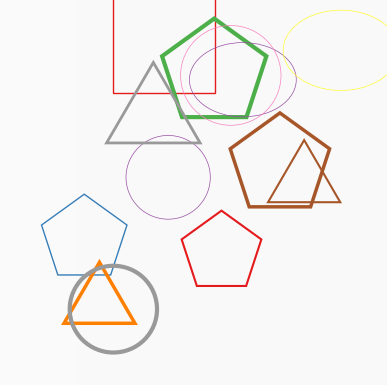[{"shape": "square", "thickness": 1, "radius": 0.66, "center": [0.423, 0.891]}, {"shape": "pentagon", "thickness": 1.5, "radius": 0.54, "center": [0.572, 0.345]}, {"shape": "pentagon", "thickness": 1, "radius": 0.58, "center": [0.217, 0.38]}, {"shape": "pentagon", "thickness": 3, "radius": 0.71, "center": [0.553, 0.81]}, {"shape": "circle", "thickness": 0.5, "radius": 0.54, "center": [0.434, 0.539]}, {"shape": "oval", "thickness": 0.5, "radius": 0.69, "center": [0.627, 0.793]}, {"shape": "triangle", "thickness": 2.5, "radius": 0.53, "center": [0.257, 0.213]}, {"shape": "oval", "thickness": 0.5, "radius": 0.74, "center": [0.88, 0.869]}, {"shape": "triangle", "thickness": 1.5, "radius": 0.54, "center": [0.785, 0.529]}, {"shape": "pentagon", "thickness": 2.5, "radius": 0.67, "center": [0.722, 0.572]}, {"shape": "circle", "thickness": 0.5, "radius": 0.65, "center": [0.596, 0.804]}, {"shape": "triangle", "thickness": 2, "radius": 0.7, "center": [0.396, 0.698]}, {"shape": "circle", "thickness": 3, "radius": 0.56, "center": [0.293, 0.197]}]